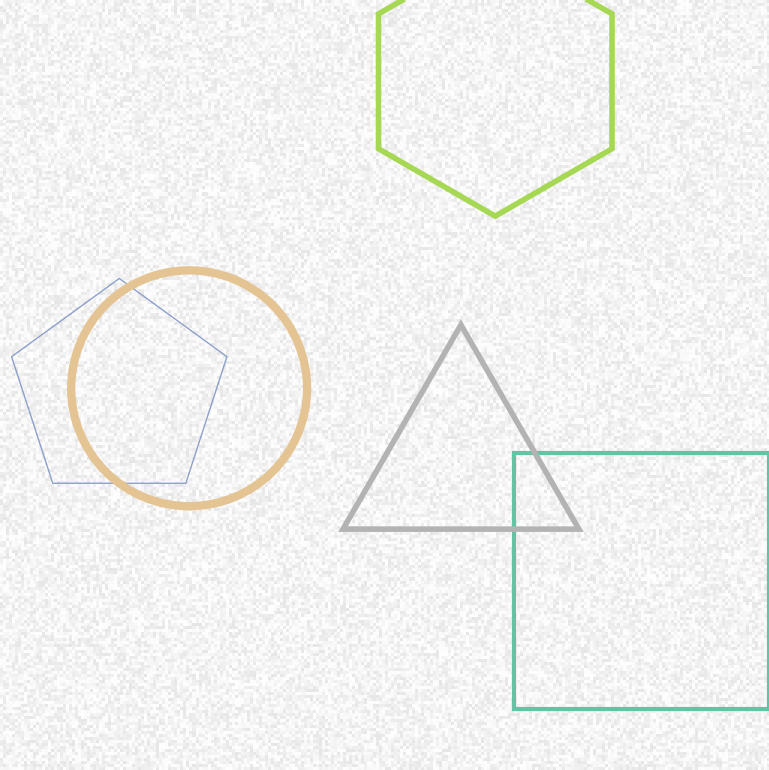[{"shape": "square", "thickness": 1.5, "radius": 0.83, "center": [0.833, 0.246]}, {"shape": "pentagon", "thickness": 0.5, "radius": 0.74, "center": [0.155, 0.491]}, {"shape": "hexagon", "thickness": 2, "radius": 0.88, "center": [0.643, 0.894]}, {"shape": "circle", "thickness": 3, "radius": 0.77, "center": [0.246, 0.496]}, {"shape": "triangle", "thickness": 2, "radius": 0.88, "center": [0.599, 0.401]}]